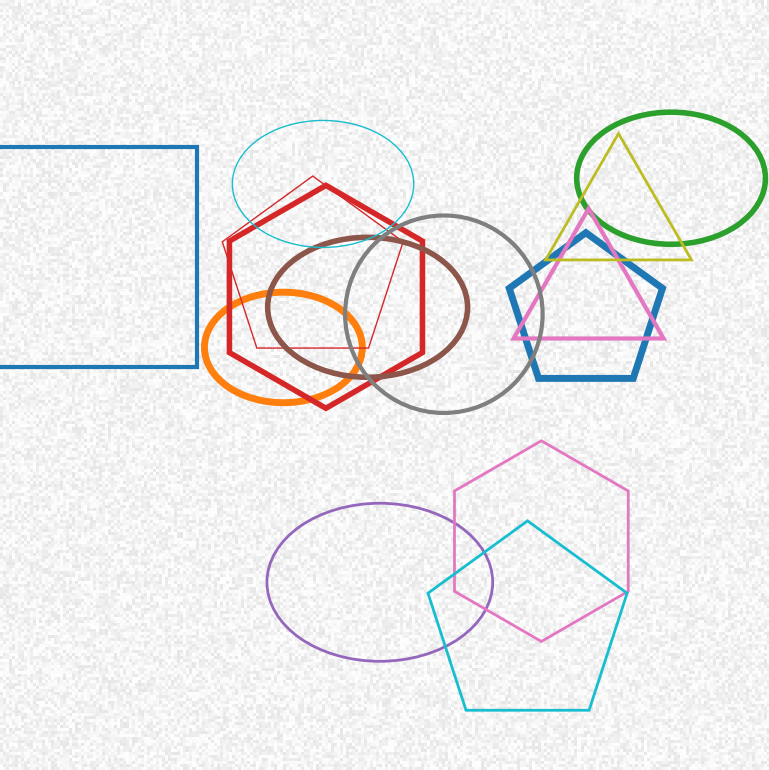[{"shape": "square", "thickness": 1.5, "radius": 0.72, "center": [0.113, 0.666]}, {"shape": "pentagon", "thickness": 2.5, "radius": 0.52, "center": [0.761, 0.593]}, {"shape": "oval", "thickness": 2.5, "radius": 0.51, "center": [0.368, 0.549]}, {"shape": "oval", "thickness": 2, "radius": 0.61, "center": [0.872, 0.769]}, {"shape": "pentagon", "thickness": 0.5, "radius": 0.62, "center": [0.406, 0.648]}, {"shape": "hexagon", "thickness": 2, "radius": 0.72, "center": [0.423, 0.615]}, {"shape": "oval", "thickness": 1, "radius": 0.73, "center": [0.493, 0.244]}, {"shape": "oval", "thickness": 2, "radius": 0.65, "center": [0.477, 0.601]}, {"shape": "triangle", "thickness": 1.5, "radius": 0.56, "center": [0.764, 0.617]}, {"shape": "hexagon", "thickness": 1, "radius": 0.65, "center": [0.703, 0.297]}, {"shape": "circle", "thickness": 1.5, "radius": 0.64, "center": [0.576, 0.592]}, {"shape": "triangle", "thickness": 1, "radius": 0.55, "center": [0.803, 0.717]}, {"shape": "pentagon", "thickness": 1, "radius": 0.68, "center": [0.685, 0.188]}, {"shape": "oval", "thickness": 0.5, "radius": 0.59, "center": [0.42, 0.761]}]